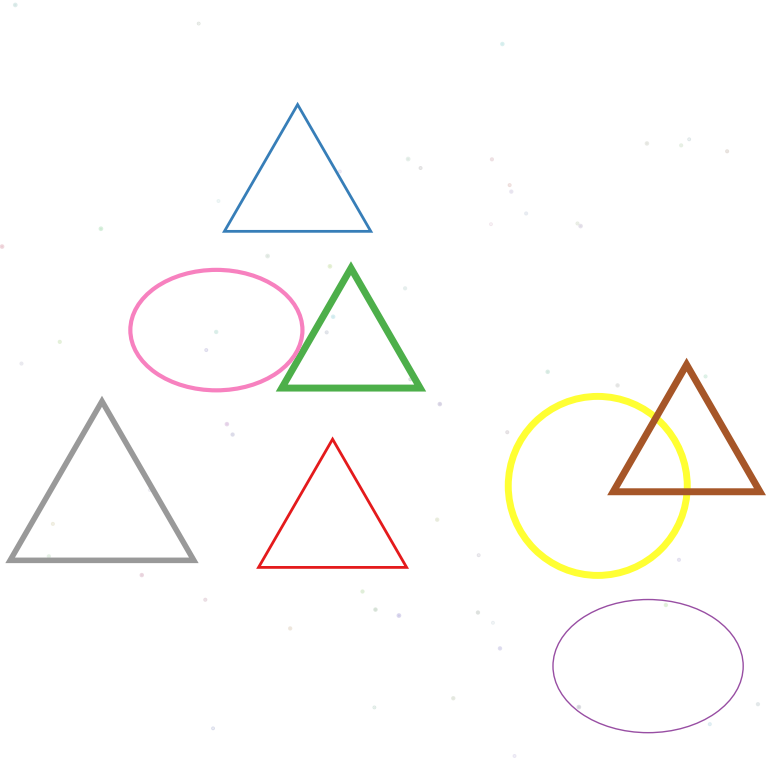[{"shape": "triangle", "thickness": 1, "radius": 0.56, "center": [0.432, 0.319]}, {"shape": "triangle", "thickness": 1, "radius": 0.55, "center": [0.387, 0.754]}, {"shape": "triangle", "thickness": 2.5, "radius": 0.52, "center": [0.456, 0.548]}, {"shape": "oval", "thickness": 0.5, "radius": 0.62, "center": [0.842, 0.135]}, {"shape": "circle", "thickness": 2.5, "radius": 0.58, "center": [0.776, 0.369]}, {"shape": "triangle", "thickness": 2.5, "radius": 0.55, "center": [0.892, 0.416]}, {"shape": "oval", "thickness": 1.5, "radius": 0.56, "center": [0.281, 0.571]}, {"shape": "triangle", "thickness": 2, "radius": 0.69, "center": [0.132, 0.341]}]